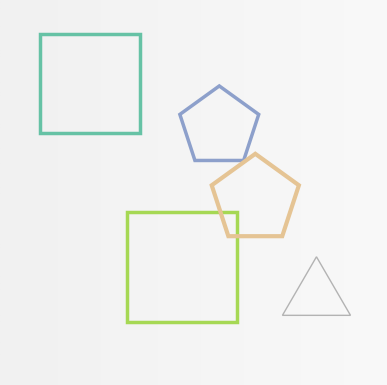[{"shape": "square", "thickness": 2.5, "radius": 0.64, "center": [0.232, 0.784]}, {"shape": "pentagon", "thickness": 2.5, "radius": 0.53, "center": [0.566, 0.67]}, {"shape": "square", "thickness": 2.5, "radius": 0.71, "center": [0.469, 0.307]}, {"shape": "pentagon", "thickness": 3, "radius": 0.59, "center": [0.659, 0.482]}, {"shape": "triangle", "thickness": 1, "radius": 0.51, "center": [0.817, 0.232]}]